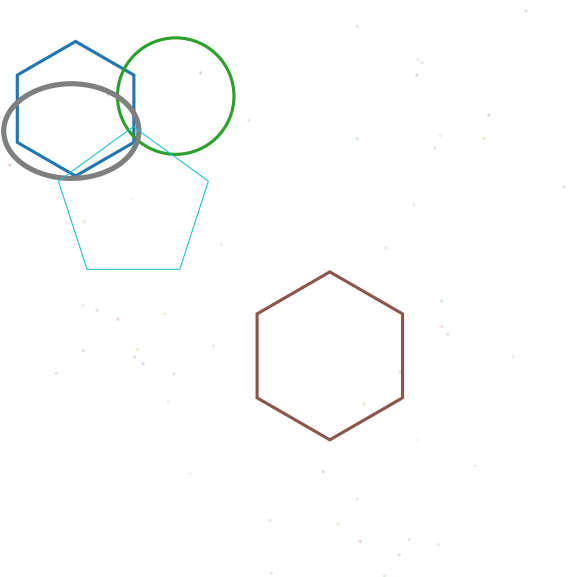[{"shape": "hexagon", "thickness": 1.5, "radius": 0.58, "center": [0.131, 0.811]}, {"shape": "circle", "thickness": 1.5, "radius": 0.5, "center": [0.304, 0.833]}, {"shape": "hexagon", "thickness": 1.5, "radius": 0.73, "center": [0.571, 0.383]}, {"shape": "oval", "thickness": 2.5, "radius": 0.59, "center": [0.123, 0.772]}, {"shape": "pentagon", "thickness": 0.5, "radius": 0.68, "center": [0.231, 0.643]}]